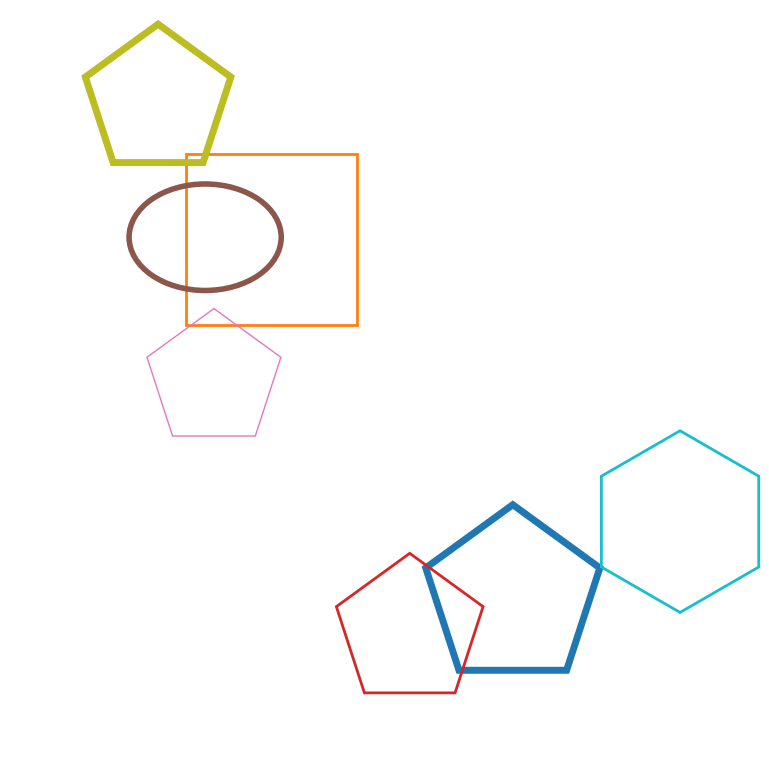[{"shape": "pentagon", "thickness": 2.5, "radius": 0.59, "center": [0.666, 0.226]}, {"shape": "square", "thickness": 1, "radius": 0.56, "center": [0.353, 0.689]}, {"shape": "pentagon", "thickness": 1, "radius": 0.5, "center": [0.532, 0.181]}, {"shape": "oval", "thickness": 2, "radius": 0.49, "center": [0.266, 0.692]}, {"shape": "pentagon", "thickness": 0.5, "radius": 0.46, "center": [0.278, 0.508]}, {"shape": "pentagon", "thickness": 2.5, "radius": 0.5, "center": [0.205, 0.869]}, {"shape": "hexagon", "thickness": 1, "radius": 0.59, "center": [0.883, 0.323]}]